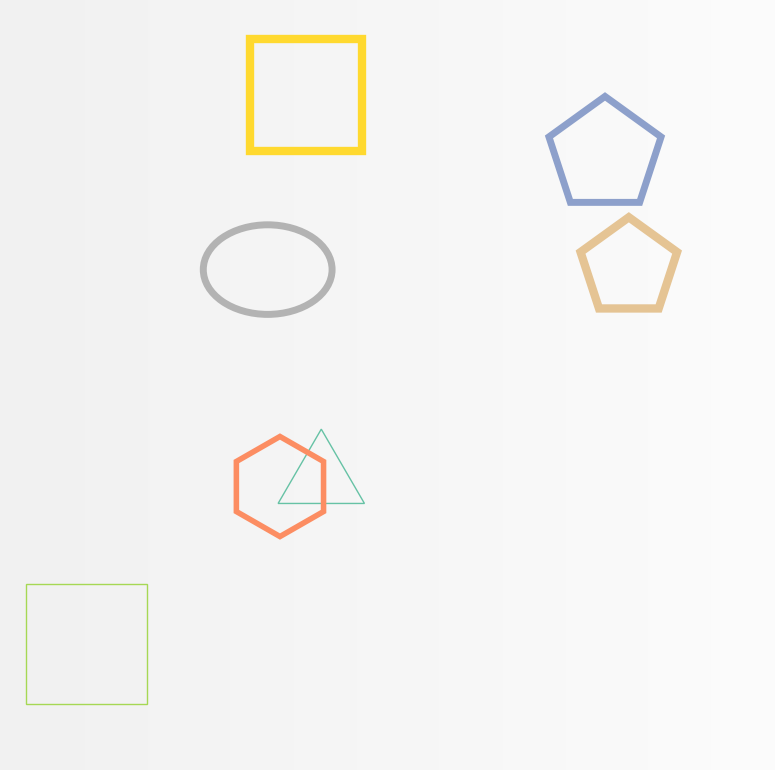[{"shape": "triangle", "thickness": 0.5, "radius": 0.32, "center": [0.415, 0.378]}, {"shape": "hexagon", "thickness": 2, "radius": 0.32, "center": [0.361, 0.368]}, {"shape": "pentagon", "thickness": 2.5, "radius": 0.38, "center": [0.781, 0.799]}, {"shape": "square", "thickness": 0.5, "radius": 0.39, "center": [0.112, 0.164]}, {"shape": "square", "thickness": 3, "radius": 0.36, "center": [0.395, 0.876]}, {"shape": "pentagon", "thickness": 3, "radius": 0.33, "center": [0.811, 0.652]}, {"shape": "oval", "thickness": 2.5, "radius": 0.42, "center": [0.345, 0.65]}]